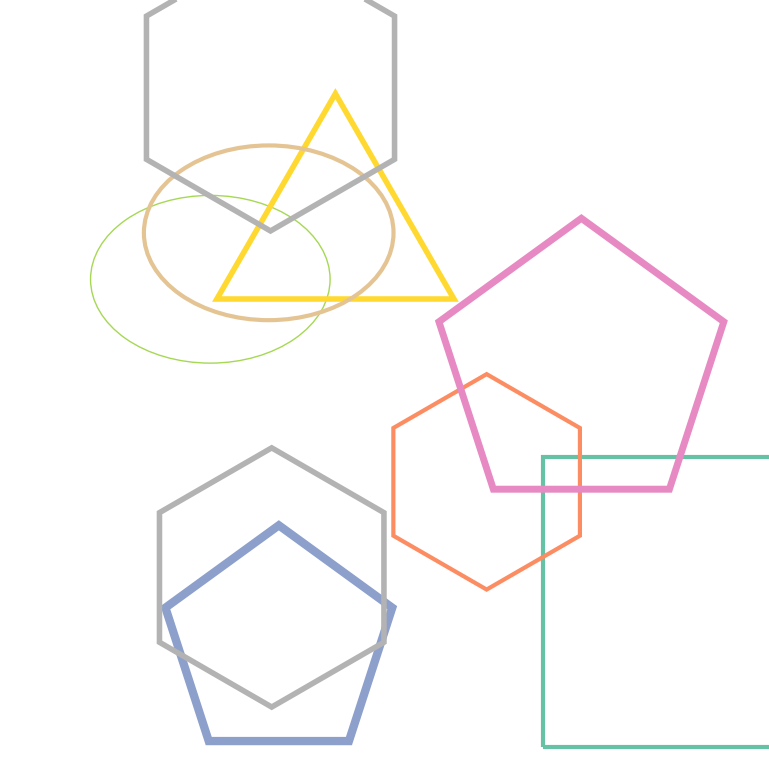[{"shape": "square", "thickness": 1.5, "radius": 0.94, "center": [0.892, 0.218]}, {"shape": "hexagon", "thickness": 1.5, "radius": 0.7, "center": [0.632, 0.374]}, {"shape": "pentagon", "thickness": 3, "radius": 0.77, "center": [0.362, 0.163]}, {"shape": "pentagon", "thickness": 2.5, "radius": 0.97, "center": [0.755, 0.522]}, {"shape": "oval", "thickness": 0.5, "radius": 0.78, "center": [0.273, 0.637]}, {"shape": "triangle", "thickness": 2, "radius": 0.89, "center": [0.436, 0.701]}, {"shape": "oval", "thickness": 1.5, "radius": 0.81, "center": [0.349, 0.698]}, {"shape": "hexagon", "thickness": 2, "radius": 0.84, "center": [0.353, 0.25]}, {"shape": "hexagon", "thickness": 2, "radius": 0.93, "center": [0.351, 0.886]}]